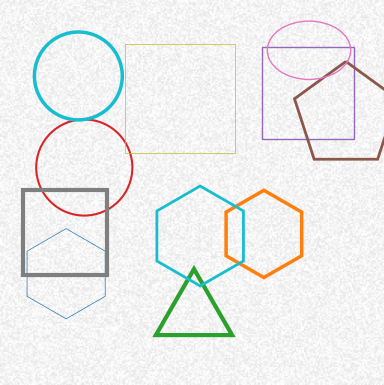[{"shape": "hexagon", "thickness": 0.5, "radius": 0.59, "center": [0.172, 0.289]}, {"shape": "hexagon", "thickness": 2.5, "radius": 0.57, "center": [0.685, 0.392]}, {"shape": "triangle", "thickness": 3, "radius": 0.57, "center": [0.504, 0.187]}, {"shape": "circle", "thickness": 1.5, "radius": 0.62, "center": [0.219, 0.565]}, {"shape": "square", "thickness": 1, "radius": 0.6, "center": [0.8, 0.758]}, {"shape": "pentagon", "thickness": 2, "radius": 0.7, "center": [0.898, 0.7]}, {"shape": "oval", "thickness": 1, "radius": 0.54, "center": [0.803, 0.869]}, {"shape": "square", "thickness": 3, "radius": 0.55, "center": [0.169, 0.396]}, {"shape": "square", "thickness": 0.5, "radius": 0.71, "center": [0.468, 0.744]}, {"shape": "circle", "thickness": 2.5, "radius": 0.57, "center": [0.204, 0.803]}, {"shape": "hexagon", "thickness": 2, "radius": 0.65, "center": [0.52, 0.387]}]